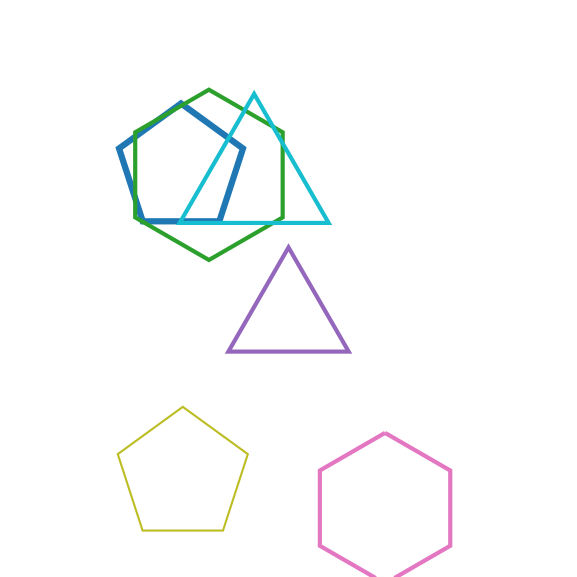[{"shape": "pentagon", "thickness": 3, "radius": 0.56, "center": [0.313, 0.707]}, {"shape": "hexagon", "thickness": 2, "radius": 0.74, "center": [0.362, 0.696]}, {"shape": "triangle", "thickness": 2, "radius": 0.6, "center": [0.5, 0.45]}, {"shape": "hexagon", "thickness": 2, "radius": 0.65, "center": [0.667, 0.119]}, {"shape": "pentagon", "thickness": 1, "radius": 0.59, "center": [0.317, 0.176]}, {"shape": "triangle", "thickness": 2, "radius": 0.74, "center": [0.44, 0.688]}]